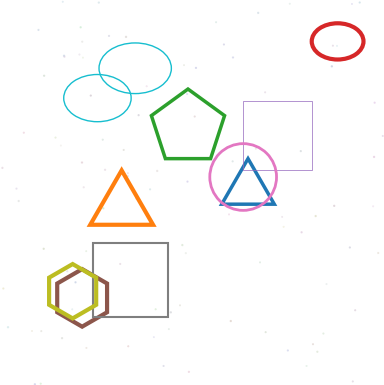[{"shape": "triangle", "thickness": 2.5, "radius": 0.39, "center": [0.644, 0.509]}, {"shape": "triangle", "thickness": 3, "radius": 0.47, "center": [0.316, 0.463]}, {"shape": "pentagon", "thickness": 2.5, "radius": 0.5, "center": [0.488, 0.669]}, {"shape": "oval", "thickness": 3, "radius": 0.34, "center": [0.877, 0.892]}, {"shape": "square", "thickness": 0.5, "radius": 0.45, "center": [0.721, 0.648]}, {"shape": "hexagon", "thickness": 3, "radius": 0.37, "center": [0.213, 0.226]}, {"shape": "circle", "thickness": 2, "radius": 0.43, "center": [0.632, 0.54]}, {"shape": "square", "thickness": 1.5, "radius": 0.48, "center": [0.339, 0.273]}, {"shape": "hexagon", "thickness": 3, "radius": 0.35, "center": [0.189, 0.244]}, {"shape": "oval", "thickness": 1, "radius": 0.44, "center": [0.253, 0.745]}, {"shape": "oval", "thickness": 1, "radius": 0.47, "center": [0.351, 0.823]}]